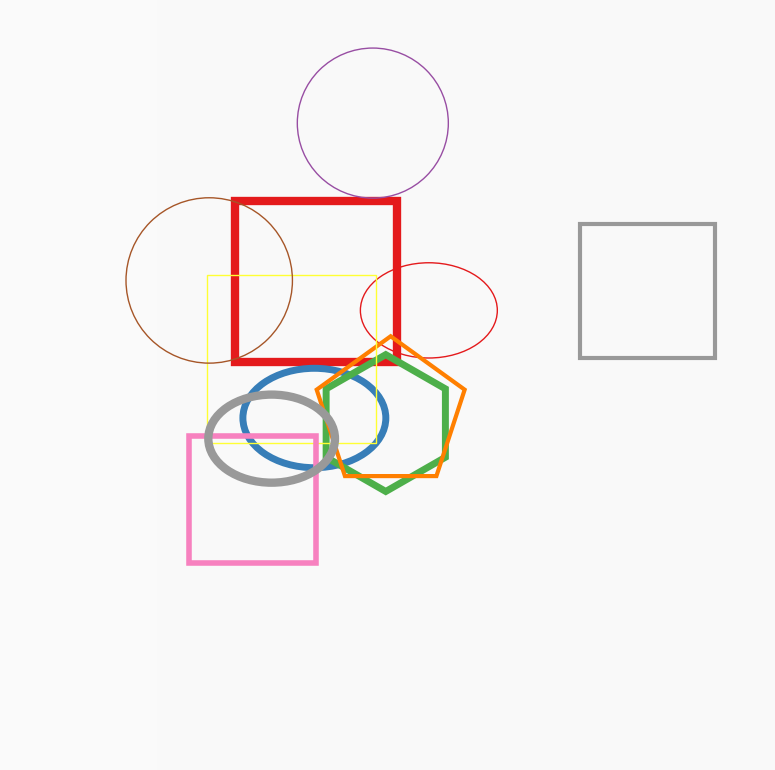[{"shape": "square", "thickness": 3, "radius": 0.52, "center": [0.408, 0.634]}, {"shape": "oval", "thickness": 0.5, "radius": 0.44, "center": [0.553, 0.597]}, {"shape": "oval", "thickness": 2.5, "radius": 0.46, "center": [0.406, 0.457]}, {"shape": "hexagon", "thickness": 2.5, "radius": 0.44, "center": [0.498, 0.451]}, {"shape": "circle", "thickness": 0.5, "radius": 0.49, "center": [0.481, 0.84]}, {"shape": "pentagon", "thickness": 1.5, "radius": 0.5, "center": [0.504, 0.463]}, {"shape": "square", "thickness": 0.5, "radius": 0.55, "center": [0.376, 0.534]}, {"shape": "circle", "thickness": 0.5, "radius": 0.54, "center": [0.27, 0.636]}, {"shape": "square", "thickness": 2, "radius": 0.41, "center": [0.326, 0.351]}, {"shape": "oval", "thickness": 3, "radius": 0.41, "center": [0.351, 0.43]}, {"shape": "square", "thickness": 1.5, "radius": 0.44, "center": [0.835, 0.622]}]